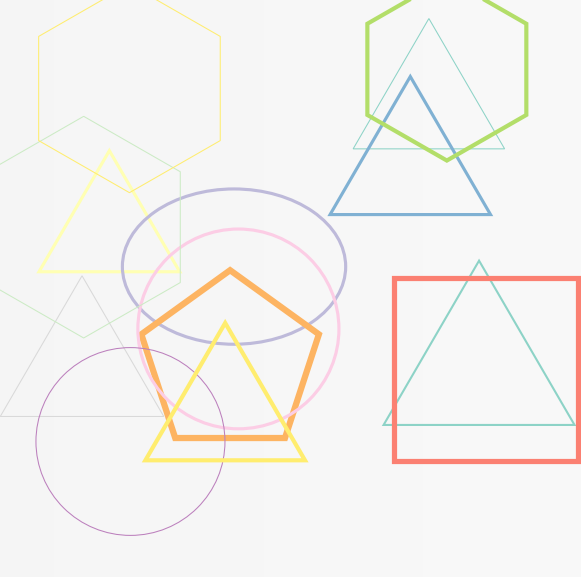[{"shape": "triangle", "thickness": 0.5, "radius": 0.75, "center": [0.738, 0.817]}, {"shape": "triangle", "thickness": 1, "radius": 0.95, "center": [0.824, 0.358]}, {"shape": "triangle", "thickness": 1.5, "radius": 0.7, "center": [0.188, 0.598]}, {"shape": "oval", "thickness": 1.5, "radius": 0.96, "center": [0.403, 0.537]}, {"shape": "square", "thickness": 2.5, "radius": 0.79, "center": [0.836, 0.359]}, {"shape": "triangle", "thickness": 1.5, "radius": 0.8, "center": [0.706, 0.707]}, {"shape": "pentagon", "thickness": 3, "radius": 0.8, "center": [0.396, 0.371]}, {"shape": "hexagon", "thickness": 2, "radius": 0.79, "center": [0.769, 0.879]}, {"shape": "circle", "thickness": 1.5, "radius": 0.86, "center": [0.41, 0.43]}, {"shape": "triangle", "thickness": 0.5, "radius": 0.81, "center": [0.141, 0.359]}, {"shape": "circle", "thickness": 0.5, "radius": 0.81, "center": [0.224, 0.235]}, {"shape": "hexagon", "thickness": 0.5, "radius": 0.96, "center": [0.144, 0.606]}, {"shape": "hexagon", "thickness": 0.5, "radius": 0.9, "center": [0.223, 0.846]}, {"shape": "triangle", "thickness": 2, "radius": 0.79, "center": [0.387, 0.281]}]